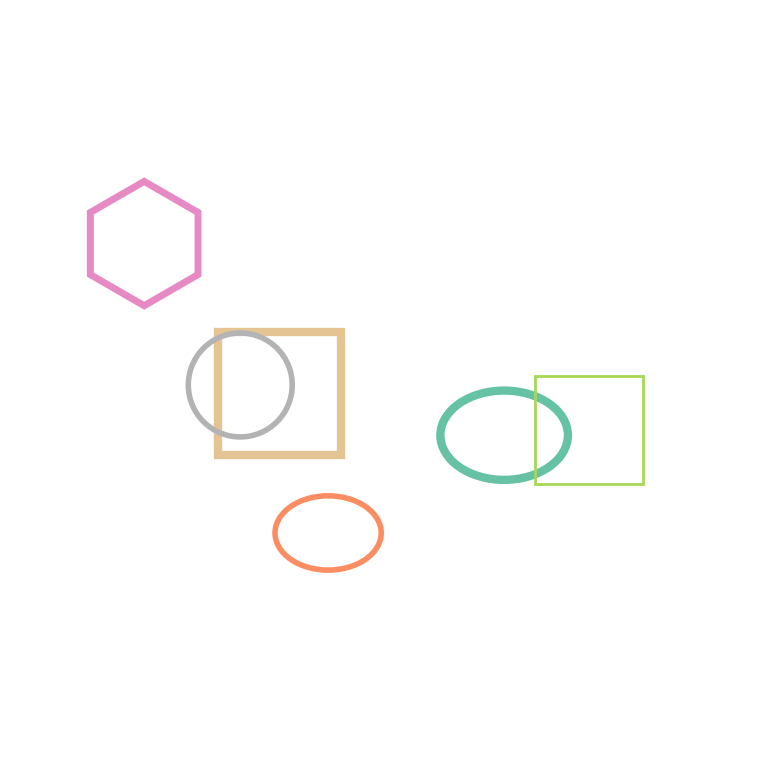[{"shape": "oval", "thickness": 3, "radius": 0.41, "center": [0.655, 0.435]}, {"shape": "oval", "thickness": 2, "radius": 0.34, "center": [0.426, 0.308]}, {"shape": "hexagon", "thickness": 2.5, "radius": 0.4, "center": [0.187, 0.684]}, {"shape": "square", "thickness": 1, "radius": 0.35, "center": [0.766, 0.441]}, {"shape": "square", "thickness": 3, "radius": 0.4, "center": [0.363, 0.489]}, {"shape": "circle", "thickness": 2, "radius": 0.34, "center": [0.312, 0.5]}]